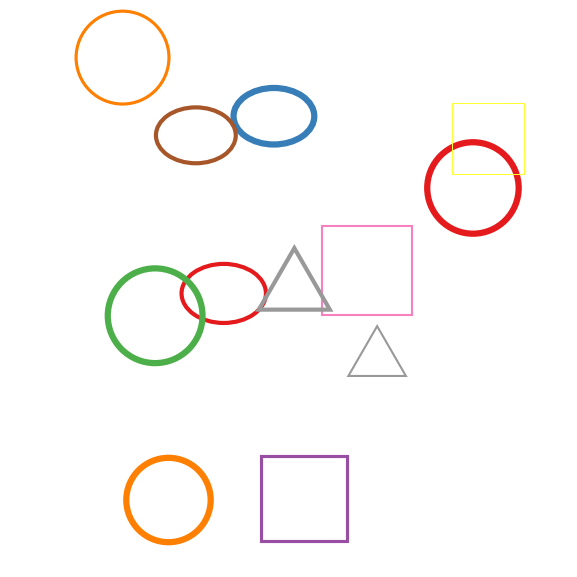[{"shape": "oval", "thickness": 2, "radius": 0.37, "center": [0.387, 0.491]}, {"shape": "circle", "thickness": 3, "radius": 0.4, "center": [0.819, 0.674]}, {"shape": "oval", "thickness": 3, "radius": 0.35, "center": [0.474, 0.798]}, {"shape": "circle", "thickness": 3, "radius": 0.41, "center": [0.269, 0.452]}, {"shape": "square", "thickness": 1.5, "radius": 0.37, "center": [0.526, 0.136]}, {"shape": "circle", "thickness": 3, "radius": 0.37, "center": [0.292, 0.133]}, {"shape": "circle", "thickness": 1.5, "radius": 0.4, "center": [0.212, 0.899]}, {"shape": "square", "thickness": 0.5, "radius": 0.31, "center": [0.845, 0.759]}, {"shape": "oval", "thickness": 2, "radius": 0.35, "center": [0.339, 0.765]}, {"shape": "square", "thickness": 1, "radius": 0.39, "center": [0.635, 0.531]}, {"shape": "triangle", "thickness": 1, "radius": 0.29, "center": [0.653, 0.377]}, {"shape": "triangle", "thickness": 2, "radius": 0.35, "center": [0.51, 0.498]}]